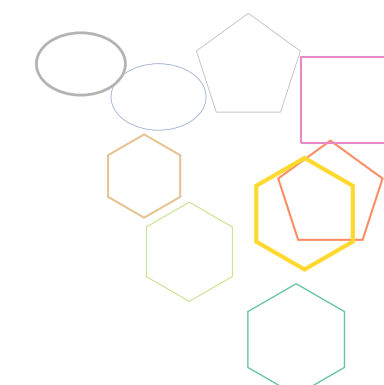[{"shape": "hexagon", "thickness": 1, "radius": 0.72, "center": [0.769, 0.118]}, {"shape": "pentagon", "thickness": 1.5, "radius": 0.71, "center": [0.858, 0.492]}, {"shape": "oval", "thickness": 0.5, "radius": 0.62, "center": [0.412, 0.748]}, {"shape": "square", "thickness": 1.5, "radius": 0.56, "center": [0.894, 0.74]}, {"shape": "hexagon", "thickness": 0.5, "radius": 0.64, "center": [0.492, 0.346]}, {"shape": "hexagon", "thickness": 3, "radius": 0.72, "center": [0.791, 0.445]}, {"shape": "hexagon", "thickness": 1.5, "radius": 0.54, "center": [0.374, 0.543]}, {"shape": "pentagon", "thickness": 0.5, "radius": 0.71, "center": [0.645, 0.824]}, {"shape": "oval", "thickness": 2, "radius": 0.58, "center": [0.21, 0.834]}]